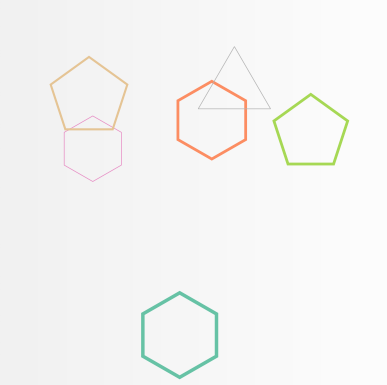[{"shape": "hexagon", "thickness": 2.5, "radius": 0.55, "center": [0.464, 0.13]}, {"shape": "hexagon", "thickness": 2, "radius": 0.5, "center": [0.547, 0.688]}, {"shape": "hexagon", "thickness": 0.5, "radius": 0.43, "center": [0.239, 0.614]}, {"shape": "pentagon", "thickness": 2, "radius": 0.5, "center": [0.802, 0.655]}, {"shape": "pentagon", "thickness": 1.5, "radius": 0.52, "center": [0.23, 0.748]}, {"shape": "triangle", "thickness": 0.5, "radius": 0.54, "center": [0.605, 0.771]}]